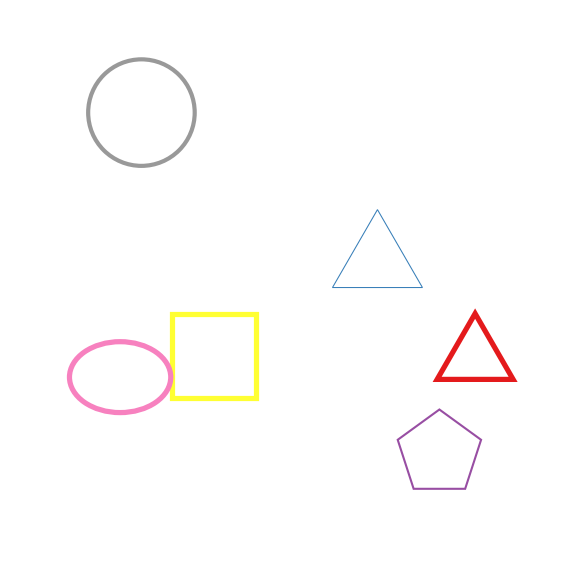[{"shape": "triangle", "thickness": 2.5, "radius": 0.38, "center": [0.823, 0.38]}, {"shape": "triangle", "thickness": 0.5, "radius": 0.45, "center": [0.654, 0.546]}, {"shape": "pentagon", "thickness": 1, "radius": 0.38, "center": [0.761, 0.214]}, {"shape": "square", "thickness": 2.5, "radius": 0.36, "center": [0.371, 0.382]}, {"shape": "oval", "thickness": 2.5, "radius": 0.44, "center": [0.208, 0.346]}, {"shape": "circle", "thickness": 2, "radius": 0.46, "center": [0.245, 0.804]}]